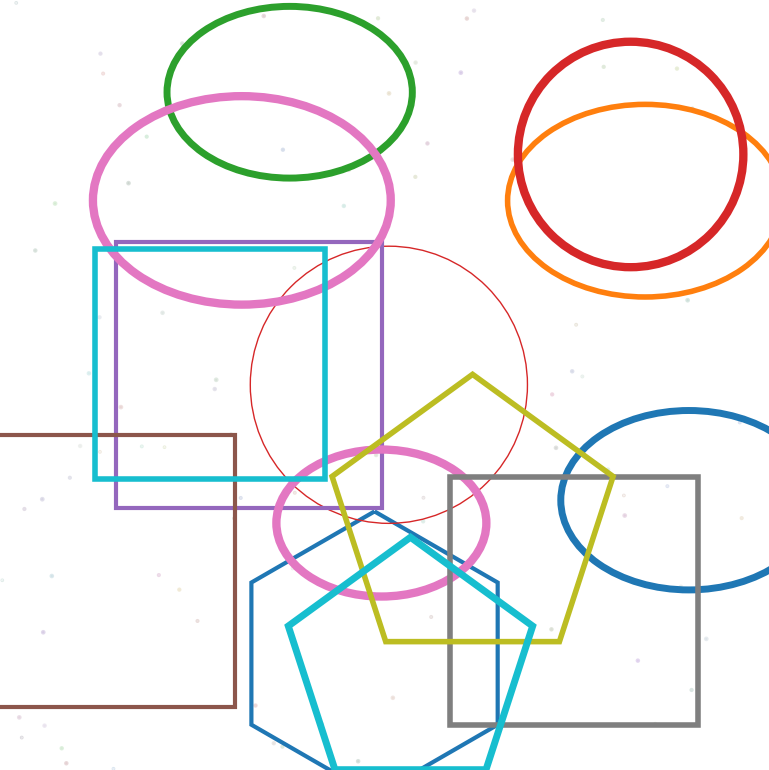[{"shape": "oval", "thickness": 2.5, "radius": 0.83, "center": [0.895, 0.35]}, {"shape": "hexagon", "thickness": 1.5, "radius": 0.92, "center": [0.486, 0.151]}, {"shape": "oval", "thickness": 2, "radius": 0.89, "center": [0.838, 0.739]}, {"shape": "oval", "thickness": 2.5, "radius": 0.8, "center": [0.376, 0.88]}, {"shape": "circle", "thickness": 3, "radius": 0.73, "center": [0.819, 0.799]}, {"shape": "circle", "thickness": 0.5, "radius": 0.9, "center": [0.505, 0.5]}, {"shape": "square", "thickness": 1.5, "radius": 0.87, "center": [0.323, 0.513]}, {"shape": "square", "thickness": 1.5, "radius": 0.88, "center": [0.129, 0.258]}, {"shape": "oval", "thickness": 3, "radius": 0.97, "center": [0.314, 0.74]}, {"shape": "oval", "thickness": 3, "radius": 0.68, "center": [0.495, 0.321]}, {"shape": "square", "thickness": 2, "radius": 0.8, "center": [0.745, 0.219]}, {"shape": "pentagon", "thickness": 2, "radius": 0.96, "center": [0.614, 0.322]}, {"shape": "square", "thickness": 2, "radius": 0.75, "center": [0.273, 0.527]}, {"shape": "pentagon", "thickness": 2.5, "radius": 0.83, "center": [0.533, 0.135]}]